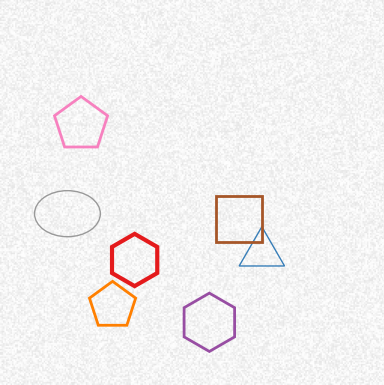[{"shape": "hexagon", "thickness": 3, "radius": 0.34, "center": [0.35, 0.325]}, {"shape": "triangle", "thickness": 1, "radius": 0.34, "center": [0.68, 0.343]}, {"shape": "hexagon", "thickness": 2, "radius": 0.38, "center": [0.544, 0.163]}, {"shape": "pentagon", "thickness": 2, "radius": 0.32, "center": [0.292, 0.206]}, {"shape": "square", "thickness": 2, "radius": 0.3, "center": [0.621, 0.432]}, {"shape": "pentagon", "thickness": 2, "radius": 0.36, "center": [0.211, 0.677]}, {"shape": "oval", "thickness": 1, "radius": 0.43, "center": [0.175, 0.445]}]